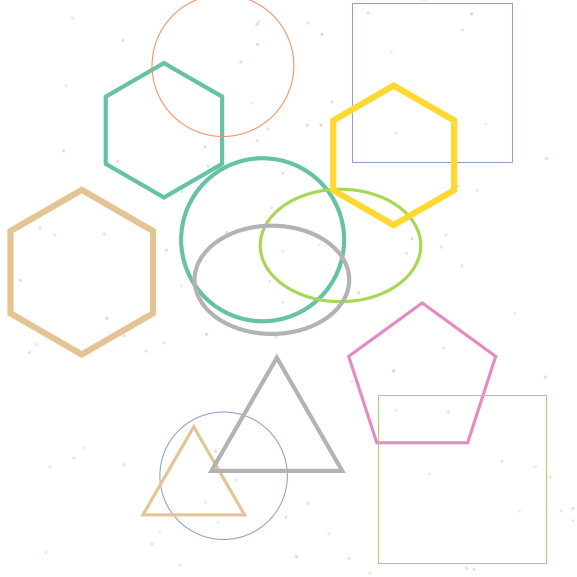[{"shape": "circle", "thickness": 2, "radius": 0.71, "center": [0.455, 0.584]}, {"shape": "hexagon", "thickness": 2, "radius": 0.58, "center": [0.284, 0.774]}, {"shape": "circle", "thickness": 0.5, "radius": 0.61, "center": [0.386, 0.885]}, {"shape": "circle", "thickness": 0.5, "radius": 0.55, "center": [0.387, 0.175]}, {"shape": "square", "thickness": 0.5, "radius": 0.69, "center": [0.748, 0.856]}, {"shape": "pentagon", "thickness": 1.5, "radius": 0.67, "center": [0.731, 0.341]}, {"shape": "square", "thickness": 0.5, "radius": 0.73, "center": [0.8, 0.169]}, {"shape": "oval", "thickness": 1.5, "radius": 0.7, "center": [0.59, 0.574]}, {"shape": "hexagon", "thickness": 3, "radius": 0.6, "center": [0.682, 0.73]}, {"shape": "triangle", "thickness": 1.5, "radius": 0.51, "center": [0.335, 0.158]}, {"shape": "hexagon", "thickness": 3, "radius": 0.71, "center": [0.142, 0.528]}, {"shape": "oval", "thickness": 2, "radius": 0.67, "center": [0.471, 0.515]}, {"shape": "triangle", "thickness": 2, "radius": 0.65, "center": [0.479, 0.249]}]